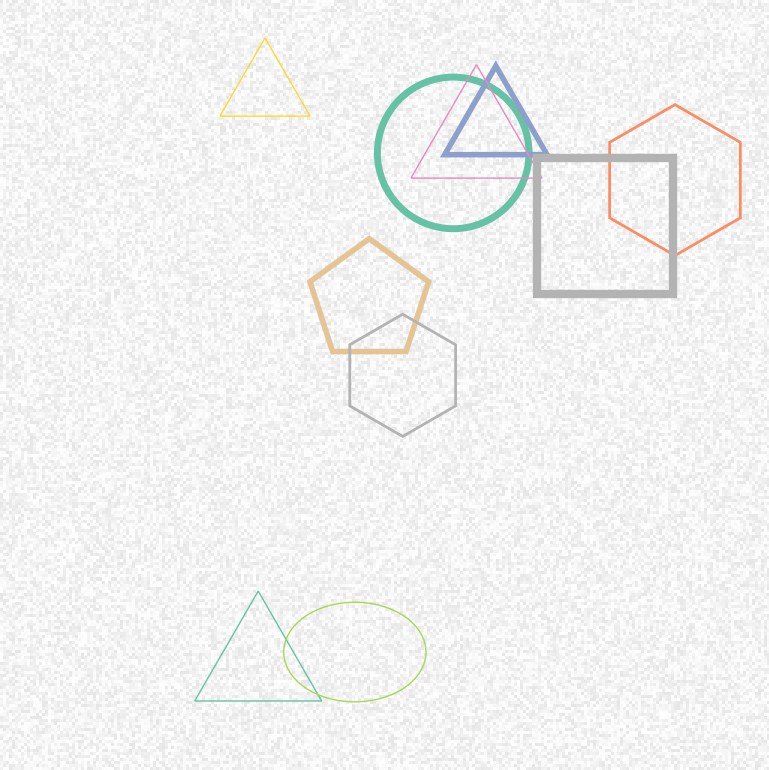[{"shape": "circle", "thickness": 2.5, "radius": 0.49, "center": [0.589, 0.801]}, {"shape": "triangle", "thickness": 0.5, "radius": 0.48, "center": [0.335, 0.137]}, {"shape": "hexagon", "thickness": 1, "radius": 0.49, "center": [0.877, 0.766]}, {"shape": "triangle", "thickness": 2, "radius": 0.38, "center": [0.644, 0.838]}, {"shape": "triangle", "thickness": 0.5, "radius": 0.49, "center": [0.619, 0.818]}, {"shape": "oval", "thickness": 0.5, "radius": 0.46, "center": [0.461, 0.153]}, {"shape": "triangle", "thickness": 0.5, "radius": 0.34, "center": [0.344, 0.883]}, {"shape": "pentagon", "thickness": 2, "radius": 0.41, "center": [0.48, 0.609]}, {"shape": "square", "thickness": 3, "radius": 0.44, "center": [0.785, 0.707]}, {"shape": "hexagon", "thickness": 1, "radius": 0.4, "center": [0.523, 0.513]}]